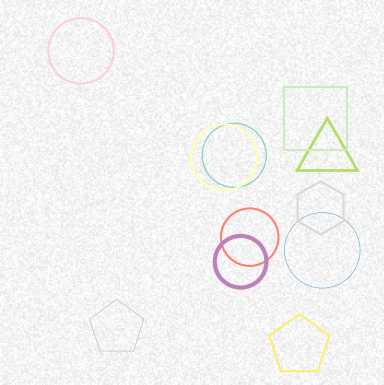[{"shape": "circle", "thickness": 1, "radius": 0.42, "center": [0.608, 0.597]}, {"shape": "circle", "thickness": 1.5, "radius": 0.43, "center": [0.582, 0.591]}, {"shape": "pentagon", "thickness": 0.5, "radius": 0.37, "center": [0.303, 0.148]}, {"shape": "circle", "thickness": 1.5, "radius": 0.37, "center": [0.649, 0.384]}, {"shape": "circle", "thickness": 0.5, "radius": 0.49, "center": [0.837, 0.35]}, {"shape": "triangle", "thickness": 2, "radius": 0.45, "center": [0.85, 0.602]}, {"shape": "circle", "thickness": 1.5, "radius": 0.43, "center": [0.211, 0.868]}, {"shape": "hexagon", "thickness": 1.5, "radius": 0.34, "center": [0.833, 0.46]}, {"shape": "circle", "thickness": 3, "radius": 0.34, "center": [0.625, 0.32]}, {"shape": "square", "thickness": 1.5, "radius": 0.41, "center": [0.82, 0.693]}, {"shape": "pentagon", "thickness": 1.5, "radius": 0.41, "center": [0.777, 0.102]}]